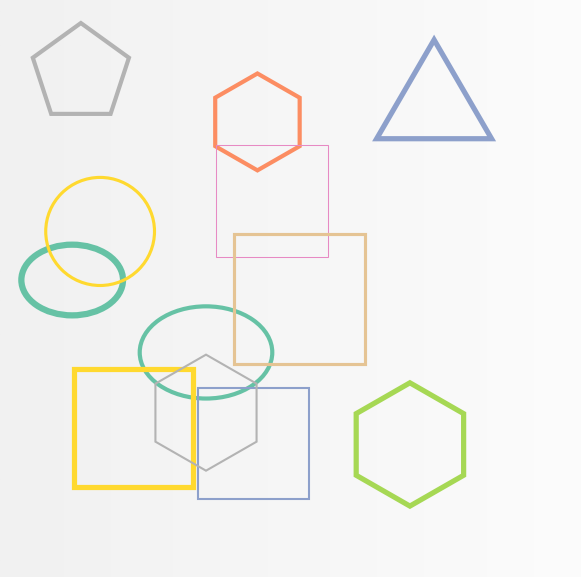[{"shape": "oval", "thickness": 3, "radius": 0.44, "center": [0.124, 0.514]}, {"shape": "oval", "thickness": 2, "radius": 0.57, "center": [0.354, 0.389]}, {"shape": "hexagon", "thickness": 2, "radius": 0.42, "center": [0.443, 0.788]}, {"shape": "triangle", "thickness": 2.5, "radius": 0.57, "center": [0.747, 0.816]}, {"shape": "square", "thickness": 1, "radius": 0.48, "center": [0.437, 0.231]}, {"shape": "square", "thickness": 0.5, "radius": 0.48, "center": [0.468, 0.651]}, {"shape": "hexagon", "thickness": 2.5, "radius": 0.53, "center": [0.705, 0.23]}, {"shape": "circle", "thickness": 1.5, "radius": 0.47, "center": [0.172, 0.598]}, {"shape": "square", "thickness": 2.5, "radius": 0.51, "center": [0.23, 0.259]}, {"shape": "square", "thickness": 1.5, "radius": 0.56, "center": [0.516, 0.481]}, {"shape": "pentagon", "thickness": 2, "radius": 0.43, "center": [0.139, 0.872]}, {"shape": "hexagon", "thickness": 1, "radius": 0.5, "center": [0.354, 0.285]}]